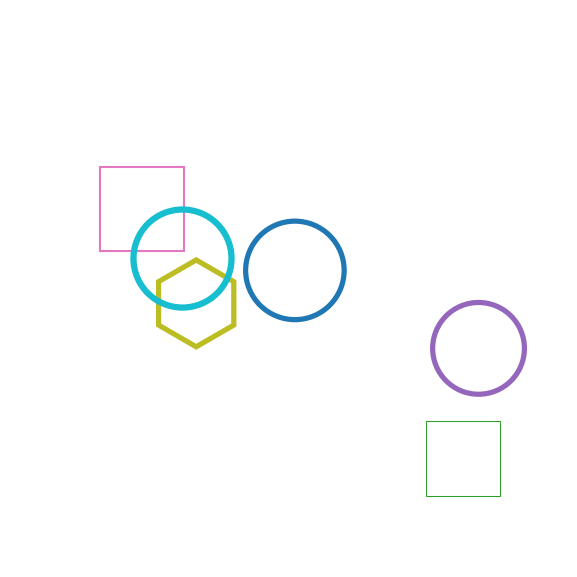[{"shape": "circle", "thickness": 2.5, "radius": 0.43, "center": [0.511, 0.531]}, {"shape": "square", "thickness": 0.5, "radius": 0.32, "center": [0.802, 0.205]}, {"shape": "circle", "thickness": 2.5, "radius": 0.4, "center": [0.829, 0.396]}, {"shape": "square", "thickness": 1, "radius": 0.36, "center": [0.246, 0.638]}, {"shape": "hexagon", "thickness": 2.5, "radius": 0.38, "center": [0.34, 0.474]}, {"shape": "circle", "thickness": 3, "radius": 0.42, "center": [0.316, 0.551]}]